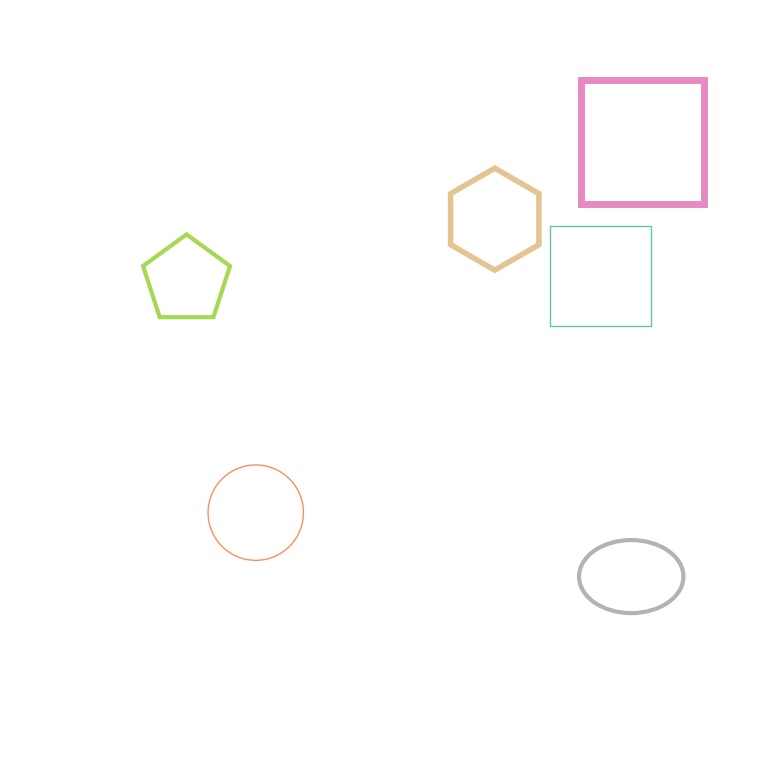[{"shape": "square", "thickness": 0.5, "radius": 0.33, "center": [0.78, 0.642]}, {"shape": "circle", "thickness": 0.5, "radius": 0.31, "center": [0.332, 0.334]}, {"shape": "square", "thickness": 2.5, "radius": 0.4, "center": [0.834, 0.816]}, {"shape": "pentagon", "thickness": 1.5, "radius": 0.3, "center": [0.242, 0.636]}, {"shape": "hexagon", "thickness": 2, "radius": 0.33, "center": [0.643, 0.715]}, {"shape": "oval", "thickness": 1.5, "radius": 0.34, "center": [0.82, 0.251]}]